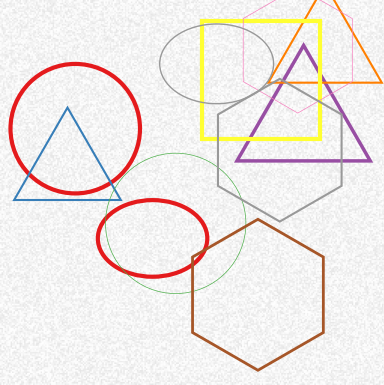[{"shape": "oval", "thickness": 3, "radius": 0.71, "center": [0.396, 0.381]}, {"shape": "circle", "thickness": 3, "radius": 0.84, "center": [0.195, 0.666]}, {"shape": "triangle", "thickness": 1.5, "radius": 0.8, "center": [0.175, 0.561]}, {"shape": "circle", "thickness": 0.5, "radius": 0.91, "center": [0.456, 0.42]}, {"shape": "triangle", "thickness": 2.5, "radius": 1.0, "center": [0.789, 0.682]}, {"shape": "triangle", "thickness": 1.5, "radius": 0.85, "center": [0.844, 0.87]}, {"shape": "square", "thickness": 3, "radius": 0.76, "center": [0.678, 0.792]}, {"shape": "hexagon", "thickness": 2, "radius": 0.98, "center": [0.67, 0.234]}, {"shape": "hexagon", "thickness": 0.5, "radius": 0.82, "center": [0.773, 0.87]}, {"shape": "hexagon", "thickness": 1.5, "radius": 0.93, "center": [0.727, 0.61]}, {"shape": "oval", "thickness": 1, "radius": 0.74, "center": [0.563, 0.834]}]